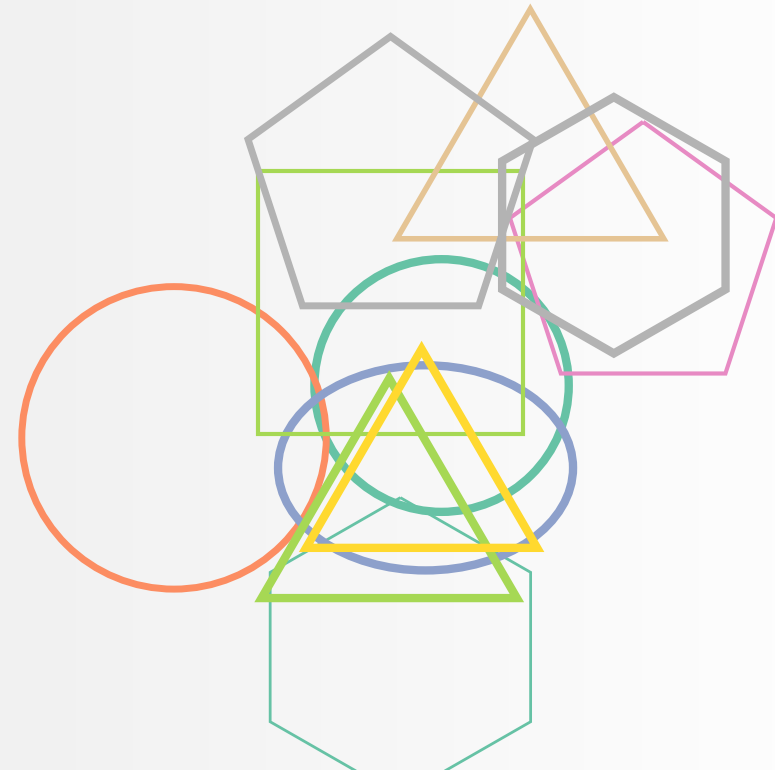[{"shape": "hexagon", "thickness": 1, "radius": 0.97, "center": [0.517, 0.16]}, {"shape": "circle", "thickness": 3, "radius": 0.82, "center": [0.57, 0.499]}, {"shape": "circle", "thickness": 2.5, "radius": 0.98, "center": [0.225, 0.431]}, {"shape": "oval", "thickness": 3, "radius": 0.95, "center": [0.549, 0.392]}, {"shape": "pentagon", "thickness": 1.5, "radius": 0.9, "center": [0.83, 0.661]}, {"shape": "square", "thickness": 1.5, "radius": 0.85, "center": [0.504, 0.608]}, {"shape": "triangle", "thickness": 3, "radius": 0.95, "center": [0.502, 0.318]}, {"shape": "triangle", "thickness": 3, "radius": 0.86, "center": [0.544, 0.375]}, {"shape": "triangle", "thickness": 2, "radius": 0.99, "center": [0.684, 0.789]}, {"shape": "pentagon", "thickness": 2.5, "radius": 0.97, "center": [0.504, 0.759]}, {"shape": "hexagon", "thickness": 3, "radius": 0.83, "center": [0.792, 0.707]}]